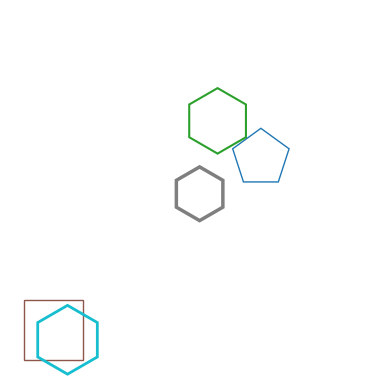[{"shape": "pentagon", "thickness": 1, "radius": 0.39, "center": [0.678, 0.59]}, {"shape": "hexagon", "thickness": 1.5, "radius": 0.43, "center": [0.565, 0.686]}, {"shape": "square", "thickness": 1, "radius": 0.39, "center": [0.139, 0.142]}, {"shape": "hexagon", "thickness": 2.5, "radius": 0.35, "center": [0.518, 0.497]}, {"shape": "hexagon", "thickness": 2, "radius": 0.45, "center": [0.175, 0.117]}]